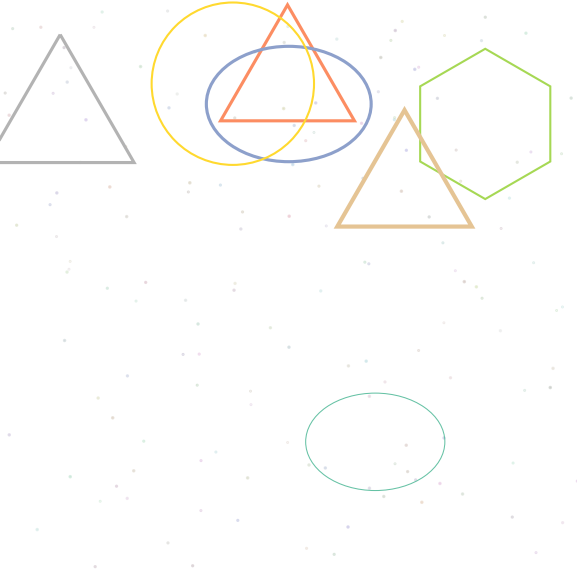[{"shape": "oval", "thickness": 0.5, "radius": 0.6, "center": [0.65, 0.234]}, {"shape": "triangle", "thickness": 1.5, "radius": 0.67, "center": [0.498, 0.857]}, {"shape": "oval", "thickness": 1.5, "radius": 0.71, "center": [0.5, 0.819]}, {"shape": "hexagon", "thickness": 1, "radius": 0.65, "center": [0.84, 0.785]}, {"shape": "circle", "thickness": 1, "radius": 0.7, "center": [0.403, 0.854]}, {"shape": "triangle", "thickness": 2, "radius": 0.67, "center": [0.7, 0.674]}, {"shape": "triangle", "thickness": 1.5, "radius": 0.74, "center": [0.104, 0.792]}]